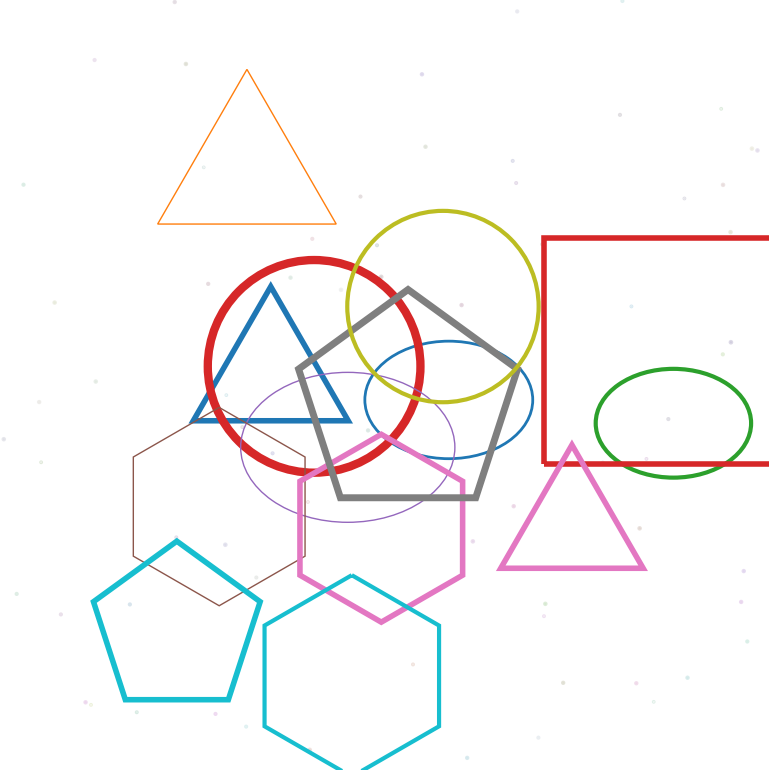[{"shape": "triangle", "thickness": 2, "radius": 0.58, "center": [0.352, 0.512]}, {"shape": "oval", "thickness": 1, "radius": 0.55, "center": [0.583, 0.481]}, {"shape": "triangle", "thickness": 0.5, "radius": 0.67, "center": [0.321, 0.776]}, {"shape": "oval", "thickness": 1.5, "radius": 0.5, "center": [0.875, 0.45]}, {"shape": "square", "thickness": 2, "radius": 0.73, "center": [0.854, 0.544]}, {"shape": "circle", "thickness": 3, "radius": 0.69, "center": [0.408, 0.524]}, {"shape": "oval", "thickness": 0.5, "radius": 0.7, "center": [0.452, 0.419]}, {"shape": "hexagon", "thickness": 0.5, "radius": 0.64, "center": [0.285, 0.342]}, {"shape": "triangle", "thickness": 2, "radius": 0.53, "center": [0.743, 0.315]}, {"shape": "hexagon", "thickness": 2, "radius": 0.61, "center": [0.495, 0.314]}, {"shape": "pentagon", "thickness": 2.5, "radius": 0.75, "center": [0.53, 0.474]}, {"shape": "circle", "thickness": 1.5, "radius": 0.62, "center": [0.575, 0.602]}, {"shape": "pentagon", "thickness": 2, "radius": 0.57, "center": [0.23, 0.183]}, {"shape": "hexagon", "thickness": 1.5, "radius": 0.65, "center": [0.457, 0.122]}]